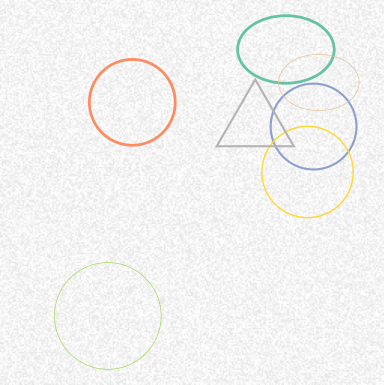[{"shape": "oval", "thickness": 2, "radius": 0.63, "center": [0.743, 0.872]}, {"shape": "circle", "thickness": 2, "radius": 0.56, "center": [0.344, 0.734]}, {"shape": "circle", "thickness": 1.5, "radius": 0.56, "center": [0.814, 0.671]}, {"shape": "circle", "thickness": 0.5, "radius": 0.69, "center": [0.28, 0.179]}, {"shape": "circle", "thickness": 1, "radius": 0.59, "center": [0.799, 0.553]}, {"shape": "oval", "thickness": 0.5, "radius": 0.52, "center": [0.828, 0.786]}, {"shape": "triangle", "thickness": 1.5, "radius": 0.58, "center": [0.663, 0.678]}]